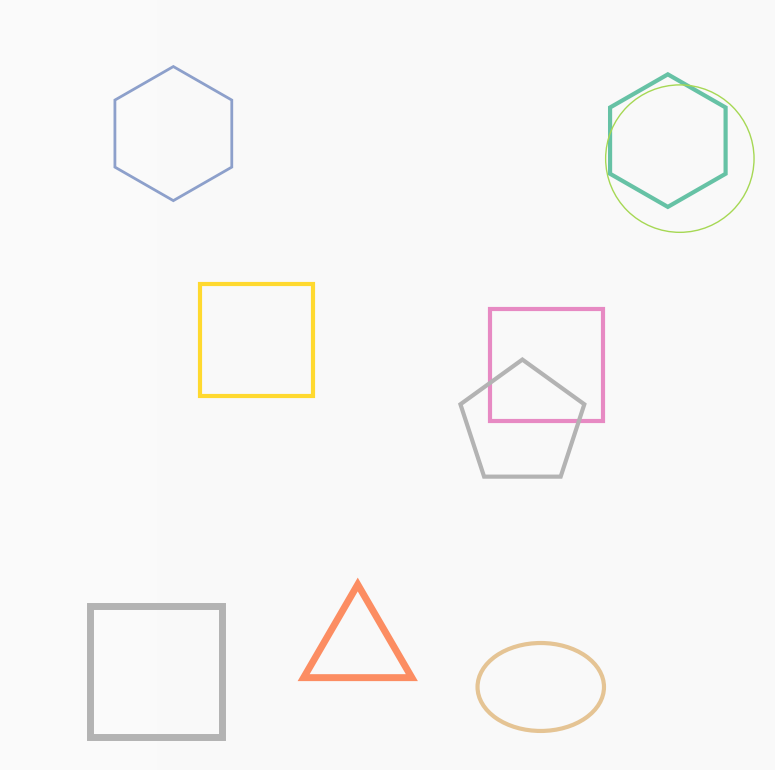[{"shape": "hexagon", "thickness": 1.5, "radius": 0.43, "center": [0.862, 0.817]}, {"shape": "triangle", "thickness": 2.5, "radius": 0.4, "center": [0.462, 0.16]}, {"shape": "hexagon", "thickness": 1, "radius": 0.44, "center": [0.224, 0.827]}, {"shape": "square", "thickness": 1.5, "radius": 0.37, "center": [0.705, 0.526]}, {"shape": "circle", "thickness": 0.5, "radius": 0.48, "center": [0.877, 0.794]}, {"shape": "square", "thickness": 1.5, "radius": 0.36, "center": [0.331, 0.558]}, {"shape": "oval", "thickness": 1.5, "radius": 0.41, "center": [0.698, 0.108]}, {"shape": "square", "thickness": 2.5, "radius": 0.43, "center": [0.201, 0.128]}, {"shape": "pentagon", "thickness": 1.5, "radius": 0.42, "center": [0.674, 0.449]}]